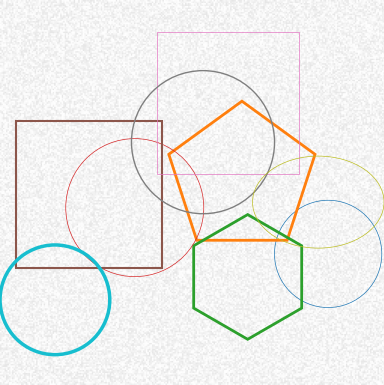[{"shape": "circle", "thickness": 0.5, "radius": 0.7, "center": [0.852, 0.34]}, {"shape": "pentagon", "thickness": 2, "radius": 1.0, "center": [0.628, 0.537]}, {"shape": "hexagon", "thickness": 2, "radius": 0.81, "center": [0.643, 0.281]}, {"shape": "circle", "thickness": 0.5, "radius": 0.9, "center": [0.35, 0.461]}, {"shape": "square", "thickness": 1.5, "radius": 0.95, "center": [0.231, 0.495]}, {"shape": "square", "thickness": 0.5, "radius": 0.92, "center": [0.592, 0.733]}, {"shape": "circle", "thickness": 1, "radius": 0.93, "center": [0.527, 0.631]}, {"shape": "oval", "thickness": 0.5, "radius": 0.85, "center": [0.827, 0.475]}, {"shape": "circle", "thickness": 2.5, "radius": 0.71, "center": [0.143, 0.221]}]